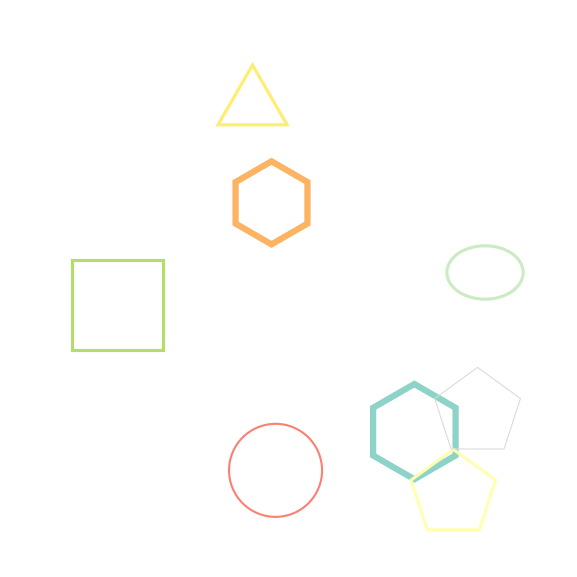[{"shape": "hexagon", "thickness": 3, "radius": 0.41, "center": [0.717, 0.252]}, {"shape": "pentagon", "thickness": 1.5, "radius": 0.38, "center": [0.785, 0.144]}, {"shape": "circle", "thickness": 1, "radius": 0.4, "center": [0.477, 0.185]}, {"shape": "hexagon", "thickness": 3, "radius": 0.36, "center": [0.47, 0.648]}, {"shape": "square", "thickness": 1.5, "radius": 0.39, "center": [0.203, 0.471]}, {"shape": "pentagon", "thickness": 0.5, "radius": 0.39, "center": [0.827, 0.285]}, {"shape": "oval", "thickness": 1.5, "radius": 0.33, "center": [0.84, 0.527]}, {"shape": "triangle", "thickness": 1.5, "radius": 0.35, "center": [0.437, 0.818]}]